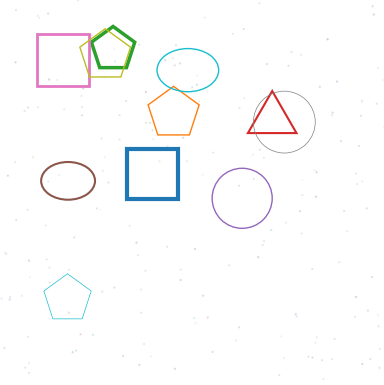[{"shape": "square", "thickness": 3, "radius": 0.33, "center": [0.397, 0.548]}, {"shape": "pentagon", "thickness": 1, "radius": 0.35, "center": [0.451, 0.706]}, {"shape": "pentagon", "thickness": 2.5, "radius": 0.3, "center": [0.294, 0.872]}, {"shape": "triangle", "thickness": 1.5, "radius": 0.36, "center": [0.707, 0.691]}, {"shape": "circle", "thickness": 1, "radius": 0.39, "center": [0.629, 0.485]}, {"shape": "oval", "thickness": 1.5, "radius": 0.35, "center": [0.177, 0.53]}, {"shape": "square", "thickness": 2, "radius": 0.34, "center": [0.164, 0.843]}, {"shape": "circle", "thickness": 0.5, "radius": 0.4, "center": [0.738, 0.683]}, {"shape": "pentagon", "thickness": 1, "radius": 0.35, "center": [0.273, 0.856]}, {"shape": "pentagon", "thickness": 0.5, "radius": 0.32, "center": [0.175, 0.224]}, {"shape": "oval", "thickness": 1, "radius": 0.4, "center": [0.488, 0.818]}]